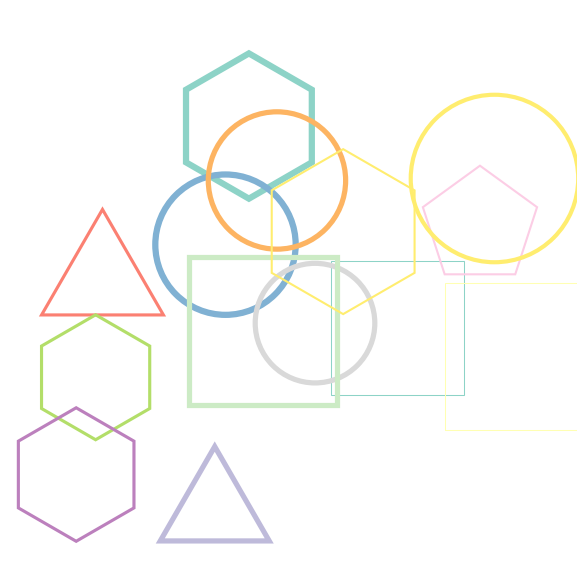[{"shape": "hexagon", "thickness": 3, "radius": 0.63, "center": [0.431, 0.781]}, {"shape": "square", "thickness": 0.5, "radius": 0.58, "center": [0.688, 0.432]}, {"shape": "square", "thickness": 0.5, "radius": 0.64, "center": [0.898, 0.382]}, {"shape": "triangle", "thickness": 2.5, "radius": 0.54, "center": [0.372, 0.117]}, {"shape": "triangle", "thickness": 1.5, "radius": 0.61, "center": [0.177, 0.515]}, {"shape": "circle", "thickness": 3, "radius": 0.61, "center": [0.39, 0.575]}, {"shape": "circle", "thickness": 2.5, "radius": 0.59, "center": [0.48, 0.687]}, {"shape": "hexagon", "thickness": 1.5, "radius": 0.54, "center": [0.166, 0.346]}, {"shape": "pentagon", "thickness": 1, "radius": 0.52, "center": [0.831, 0.608]}, {"shape": "circle", "thickness": 2.5, "radius": 0.52, "center": [0.545, 0.44]}, {"shape": "hexagon", "thickness": 1.5, "radius": 0.58, "center": [0.132, 0.177]}, {"shape": "square", "thickness": 2.5, "radius": 0.64, "center": [0.455, 0.426]}, {"shape": "circle", "thickness": 2, "radius": 0.73, "center": [0.856, 0.69]}, {"shape": "hexagon", "thickness": 1, "radius": 0.71, "center": [0.594, 0.598]}]